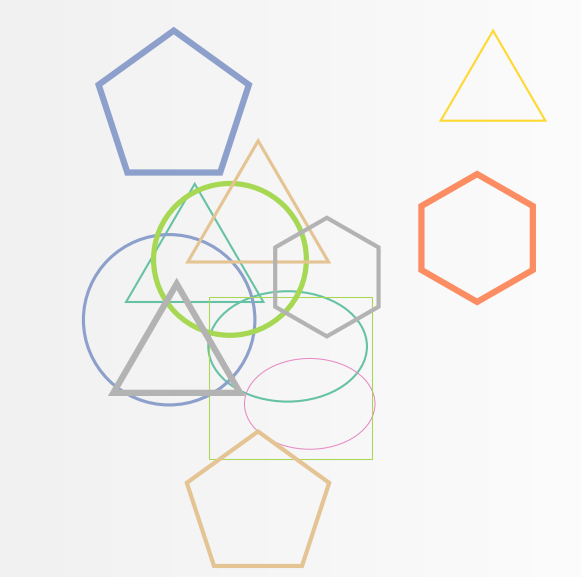[{"shape": "oval", "thickness": 1, "radius": 0.68, "center": [0.495, 0.399]}, {"shape": "triangle", "thickness": 1, "radius": 0.68, "center": [0.335, 0.544]}, {"shape": "hexagon", "thickness": 3, "radius": 0.55, "center": [0.821, 0.587]}, {"shape": "circle", "thickness": 1.5, "radius": 0.74, "center": [0.291, 0.445]}, {"shape": "pentagon", "thickness": 3, "radius": 0.68, "center": [0.299, 0.81]}, {"shape": "oval", "thickness": 0.5, "radius": 0.56, "center": [0.533, 0.3]}, {"shape": "circle", "thickness": 2.5, "radius": 0.66, "center": [0.396, 0.55]}, {"shape": "square", "thickness": 0.5, "radius": 0.7, "center": [0.5, 0.345]}, {"shape": "triangle", "thickness": 1, "radius": 0.52, "center": [0.848, 0.842]}, {"shape": "triangle", "thickness": 1.5, "radius": 0.7, "center": [0.444, 0.615]}, {"shape": "pentagon", "thickness": 2, "radius": 0.64, "center": [0.444, 0.123]}, {"shape": "hexagon", "thickness": 2, "radius": 0.51, "center": [0.562, 0.519]}, {"shape": "triangle", "thickness": 3, "radius": 0.63, "center": [0.304, 0.382]}]